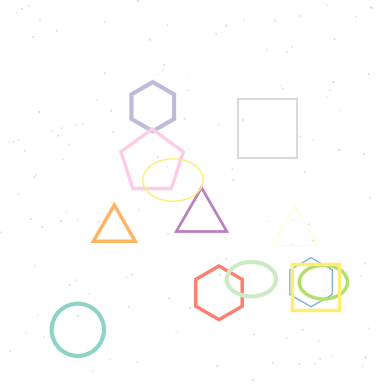[{"shape": "circle", "thickness": 3, "radius": 0.34, "center": [0.202, 0.143]}, {"shape": "triangle", "thickness": 0.5, "radius": 0.35, "center": [0.766, 0.397]}, {"shape": "hexagon", "thickness": 3, "radius": 0.32, "center": [0.397, 0.723]}, {"shape": "hexagon", "thickness": 2.5, "radius": 0.35, "center": [0.569, 0.239]}, {"shape": "hexagon", "thickness": 1, "radius": 0.32, "center": [0.808, 0.267]}, {"shape": "triangle", "thickness": 2.5, "radius": 0.31, "center": [0.297, 0.405]}, {"shape": "oval", "thickness": 2.5, "radius": 0.31, "center": [0.84, 0.267]}, {"shape": "pentagon", "thickness": 2.5, "radius": 0.43, "center": [0.395, 0.579]}, {"shape": "square", "thickness": 1.5, "radius": 0.38, "center": [0.696, 0.667]}, {"shape": "triangle", "thickness": 2, "radius": 0.38, "center": [0.524, 0.437]}, {"shape": "oval", "thickness": 3, "radius": 0.32, "center": [0.653, 0.275]}, {"shape": "oval", "thickness": 1, "radius": 0.39, "center": [0.449, 0.532]}, {"shape": "square", "thickness": 2.5, "radius": 0.3, "center": [0.82, 0.254]}]